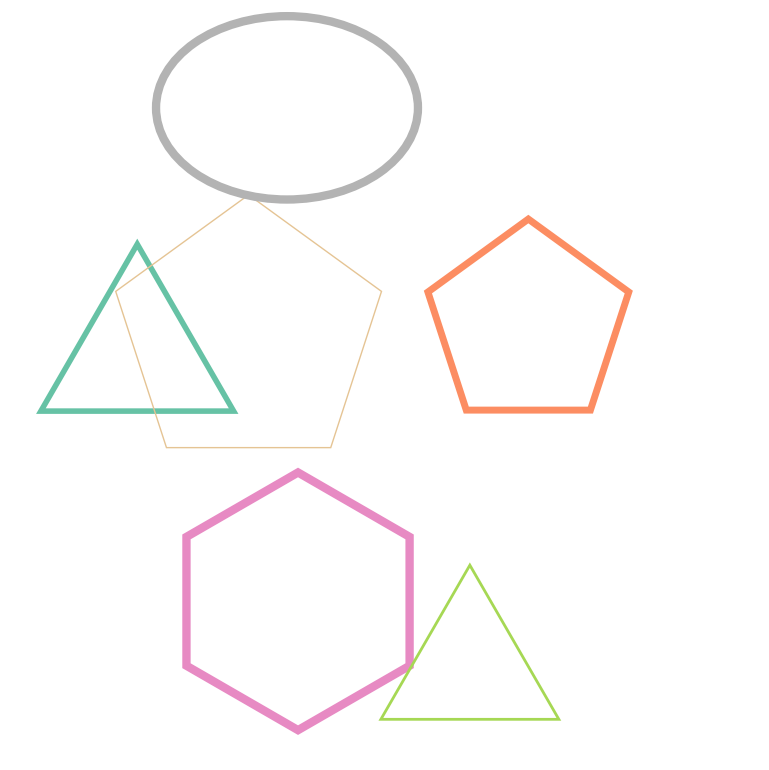[{"shape": "triangle", "thickness": 2, "radius": 0.72, "center": [0.178, 0.538]}, {"shape": "pentagon", "thickness": 2.5, "radius": 0.69, "center": [0.686, 0.578]}, {"shape": "hexagon", "thickness": 3, "radius": 0.84, "center": [0.387, 0.219]}, {"shape": "triangle", "thickness": 1, "radius": 0.67, "center": [0.61, 0.133]}, {"shape": "pentagon", "thickness": 0.5, "radius": 0.91, "center": [0.323, 0.565]}, {"shape": "oval", "thickness": 3, "radius": 0.85, "center": [0.373, 0.86]}]